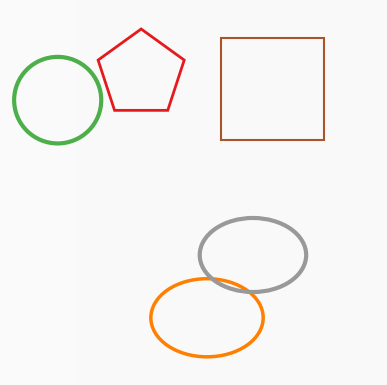[{"shape": "pentagon", "thickness": 2, "radius": 0.58, "center": [0.364, 0.808]}, {"shape": "circle", "thickness": 3, "radius": 0.56, "center": [0.149, 0.74]}, {"shape": "oval", "thickness": 2.5, "radius": 0.72, "center": [0.534, 0.175]}, {"shape": "square", "thickness": 1.5, "radius": 0.66, "center": [0.703, 0.768]}, {"shape": "oval", "thickness": 3, "radius": 0.69, "center": [0.653, 0.338]}]